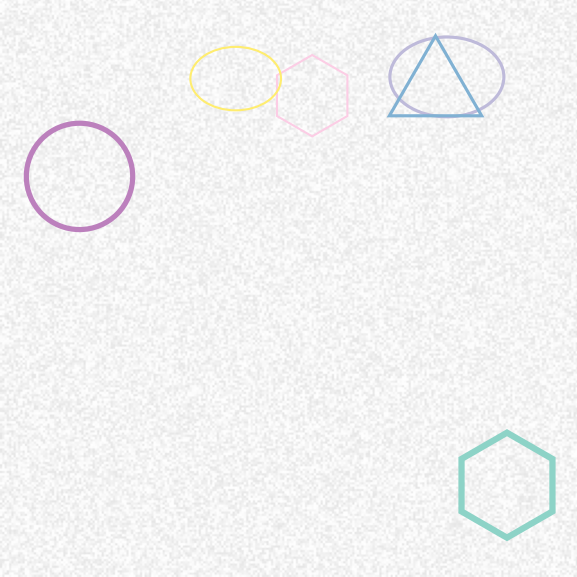[{"shape": "hexagon", "thickness": 3, "radius": 0.45, "center": [0.878, 0.159]}, {"shape": "oval", "thickness": 1.5, "radius": 0.49, "center": [0.774, 0.866]}, {"shape": "triangle", "thickness": 1.5, "radius": 0.46, "center": [0.754, 0.845]}, {"shape": "hexagon", "thickness": 1, "radius": 0.35, "center": [0.541, 0.833]}, {"shape": "circle", "thickness": 2.5, "radius": 0.46, "center": [0.138, 0.694]}, {"shape": "oval", "thickness": 1, "radius": 0.39, "center": [0.408, 0.863]}]